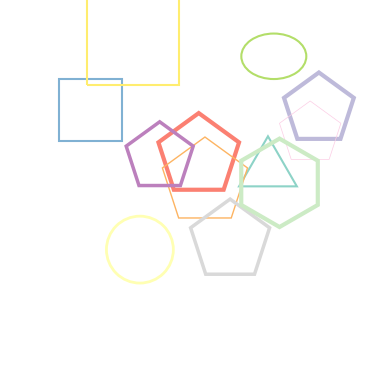[{"shape": "triangle", "thickness": 1.5, "radius": 0.43, "center": [0.696, 0.559]}, {"shape": "circle", "thickness": 2, "radius": 0.43, "center": [0.363, 0.352]}, {"shape": "pentagon", "thickness": 3, "radius": 0.48, "center": [0.828, 0.716]}, {"shape": "pentagon", "thickness": 3, "radius": 0.55, "center": [0.516, 0.596]}, {"shape": "square", "thickness": 1.5, "radius": 0.4, "center": [0.235, 0.714]}, {"shape": "pentagon", "thickness": 1, "radius": 0.58, "center": [0.532, 0.528]}, {"shape": "oval", "thickness": 1.5, "radius": 0.42, "center": [0.711, 0.854]}, {"shape": "pentagon", "thickness": 0.5, "radius": 0.42, "center": [0.806, 0.654]}, {"shape": "pentagon", "thickness": 2.5, "radius": 0.54, "center": [0.598, 0.375]}, {"shape": "pentagon", "thickness": 2.5, "radius": 0.46, "center": [0.415, 0.592]}, {"shape": "hexagon", "thickness": 3, "radius": 0.57, "center": [0.726, 0.525]}, {"shape": "square", "thickness": 1.5, "radius": 0.6, "center": [0.345, 0.898]}]